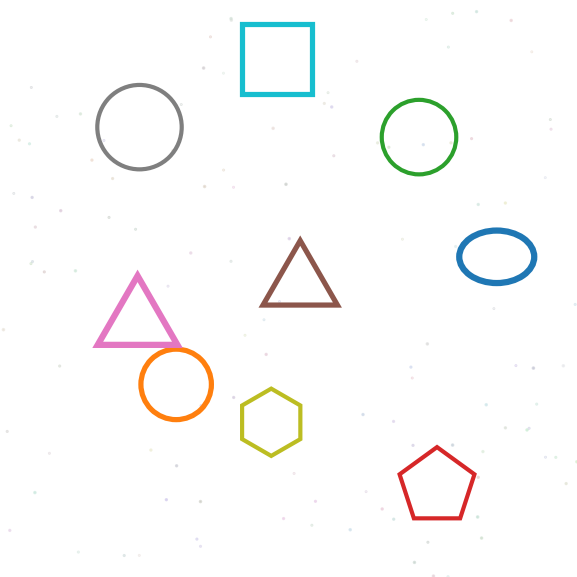[{"shape": "oval", "thickness": 3, "radius": 0.32, "center": [0.86, 0.554]}, {"shape": "circle", "thickness": 2.5, "radius": 0.31, "center": [0.305, 0.334]}, {"shape": "circle", "thickness": 2, "radius": 0.32, "center": [0.726, 0.762]}, {"shape": "pentagon", "thickness": 2, "radius": 0.34, "center": [0.757, 0.157]}, {"shape": "triangle", "thickness": 2.5, "radius": 0.37, "center": [0.52, 0.508]}, {"shape": "triangle", "thickness": 3, "radius": 0.4, "center": [0.238, 0.442]}, {"shape": "circle", "thickness": 2, "radius": 0.37, "center": [0.242, 0.779]}, {"shape": "hexagon", "thickness": 2, "radius": 0.29, "center": [0.47, 0.268]}, {"shape": "square", "thickness": 2.5, "radius": 0.3, "center": [0.48, 0.897]}]